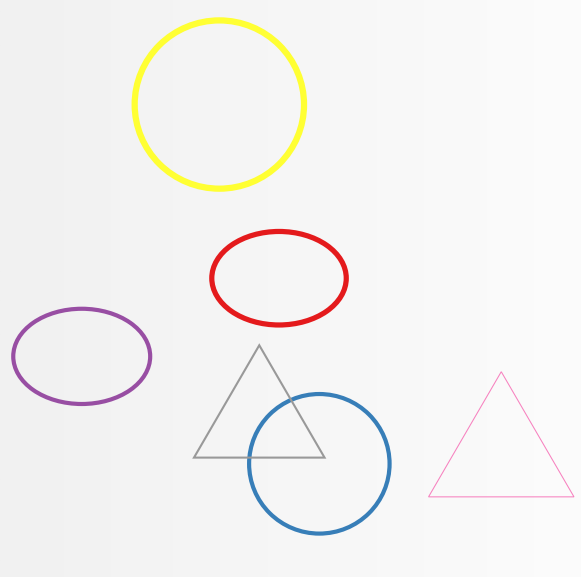[{"shape": "oval", "thickness": 2.5, "radius": 0.58, "center": [0.48, 0.517]}, {"shape": "circle", "thickness": 2, "radius": 0.6, "center": [0.549, 0.196]}, {"shape": "oval", "thickness": 2, "radius": 0.59, "center": [0.141, 0.382]}, {"shape": "circle", "thickness": 3, "radius": 0.73, "center": [0.377, 0.818]}, {"shape": "triangle", "thickness": 0.5, "radius": 0.72, "center": [0.862, 0.211]}, {"shape": "triangle", "thickness": 1, "radius": 0.65, "center": [0.446, 0.272]}]